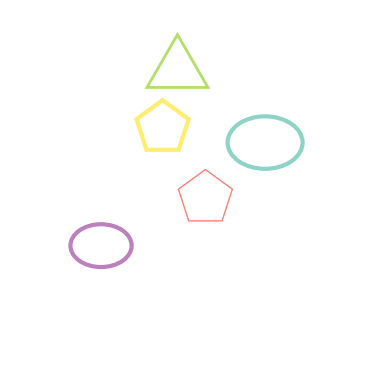[{"shape": "oval", "thickness": 3, "radius": 0.49, "center": [0.689, 0.63]}, {"shape": "pentagon", "thickness": 1, "radius": 0.37, "center": [0.533, 0.486]}, {"shape": "triangle", "thickness": 2, "radius": 0.46, "center": [0.461, 0.819]}, {"shape": "oval", "thickness": 3, "radius": 0.4, "center": [0.262, 0.362]}, {"shape": "pentagon", "thickness": 3, "radius": 0.36, "center": [0.422, 0.669]}]